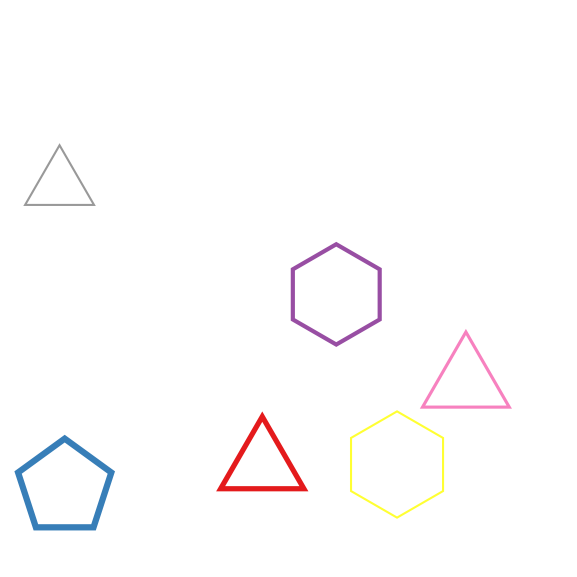[{"shape": "triangle", "thickness": 2.5, "radius": 0.42, "center": [0.454, 0.194]}, {"shape": "pentagon", "thickness": 3, "radius": 0.42, "center": [0.112, 0.155]}, {"shape": "hexagon", "thickness": 2, "radius": 0.43, "center": [0.582, 0.489]}, {"shape": "hexagon", "thickness": 1, "radius": 0.46, "center": [0.688, 0.195]}, {"shape": "triangle", "thickness": 1.5, "radius": 0.43, "center": [0.807, 0.338]}, {"shape": "triangle", "thickness": 1, "radius": 0.34, "center": [0.103, 0.679]}]